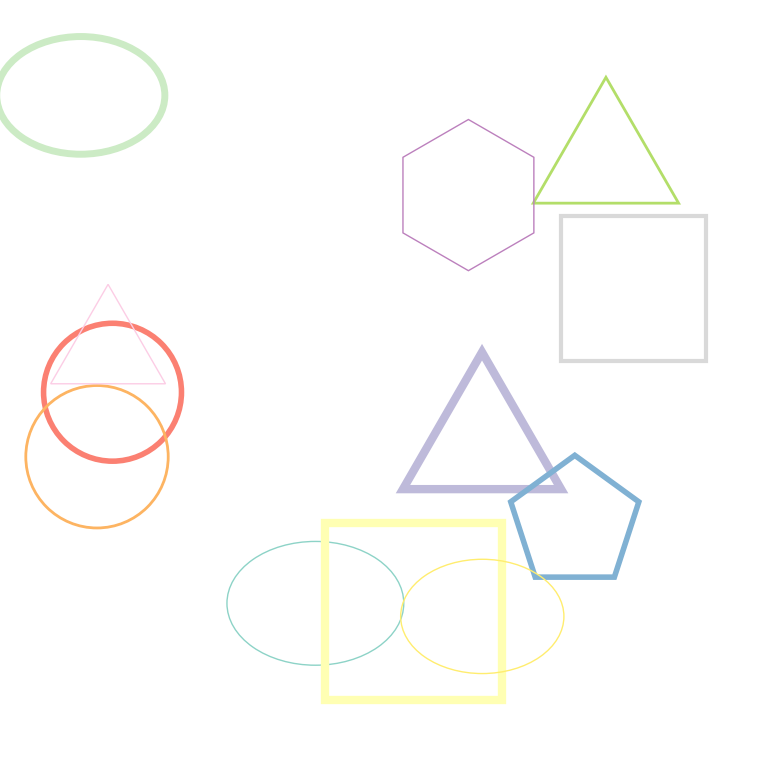[{"shape": "oval", "thickness": 0.5, "radius": 0.57, "center": [0.41, 0.216]}, {"shape": "square", "thickness": 3, "radius": 0.57, "center": [0.537, 0.206]}, {"shape": "triangle", "thickness": 3, "radius": 0.59, "center": [0.626, 0.424]}, {"shape": "circle", "thickness": 2, "radius": 0.45, "center": [0.146, 0.491]}, {"shape": "pentagon", "thickness": 2, "radius": 0.44, "center": [0.746, 0.321]}, {"shape": "circle", "thickness": 1, "radius": 0.46, "center": [0.126, 0.407]}, {"shape": "triangle", "thickness": 1, "radius": 0.54, "center": [0.787, 0.791]}, {"shape": "triangle", "thickness": 0.5, "radius": 0.43, "center": [0.14, 0.545]}, {"shape": "square", "thickness": 1.5, "radius": 0.47, "center": [0.823, 0.625]}, {"shape": "hexagon", "thickness": 0.5, "radius": 0.49, "center": [0.608, 0.747]}, {"shape": "oval", "thickness": 2.5, "radius": 0.55, "center": [0.105, 0.876]}, {"shape": "oval", "thickness": 0.5, "radius": 0.53, "center": [0.626, 0.199]}]